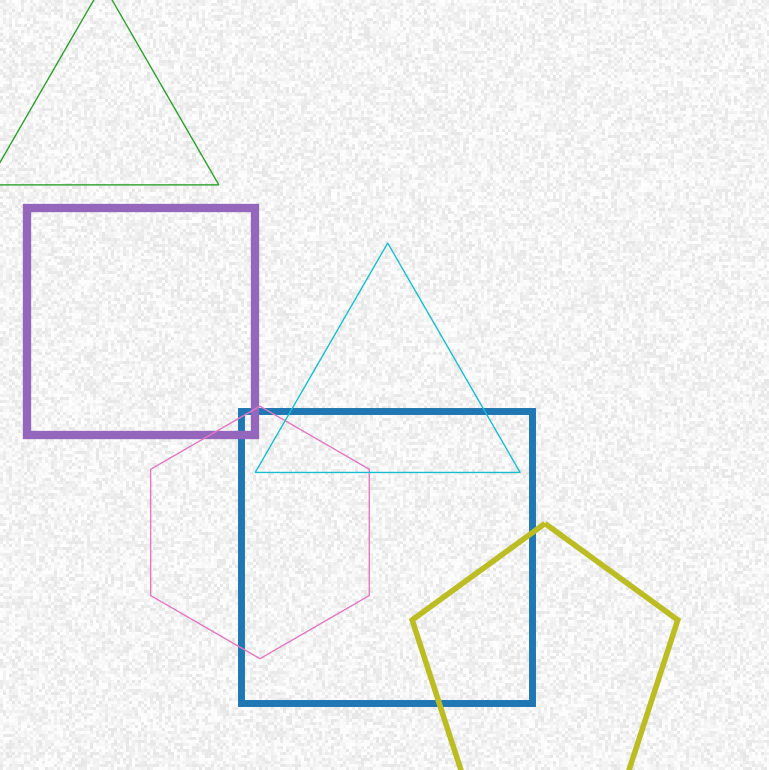[{"shape": "square", "thickness": 2.5, "radius": 0.95, "center": [0.502, 0.276]}, {"shape": "triangle", "thickness": 0.5, "radius": 0.87, "center": [0.134, 0.847]}, {"shape": "square", "thickness": 3, "radius": 0.74, "center": [0.183, 0.582]}, {"shape": "hexagon", "thickness": 0.5, "radius": 0.82, "center": [0.338, 0.309]}, {"shape": "pentagon", "thickness": 2, "radius": 0.91, "center": [0.708, 0.139]}, {"shape": "triangle", "thickness": 0.5, "radius": 0.99, "center": [0.504, 0.486]}]